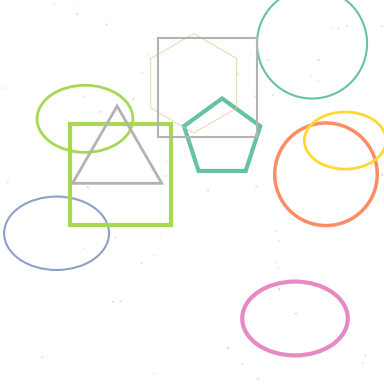[{"shape": "circle", "thickness": 1.5, "radius": 0.71, "center": [0.811, 0.887]}, {"shape": "pentagon", "thickness": 3, "radius": 0.52, "center": [0.577, 0.64]}, {"shape": "circle", "thickness": 2.5, "radius": 0.67, "center": [0.847, 0.547]}, {"shape": "oval", "thickness": 1.5, "radius": 0.68, "center": [0.147, 0.394]}, {"shape": "oval", "thickness": 3, "radius": 0.69, "center": [0.766, 0.173]}, {"shape": "oval", "thickness": 2, "radius": 0.62, "center": [0.221, 0.691]}, {"shape": "square", "thickness": 3, "radius": 0.65, "center": [0.313, 0.547]}, {"shape": "oval", "thickness": 2, "radius": 0.53, "center": [0.897, 0.635]}, {"shape": "hexagon", "thickness": 0.5, "radius": 0.64, "center": [0.503, 0.784]}, {"shape": "triangle", "thickness": 2, "radius": 0.67, "center": [0.304, 0.591]}, {"shape": "square", "thickness": 1.5, "radius": 0.64, "center": [0.539, 0.772]}]